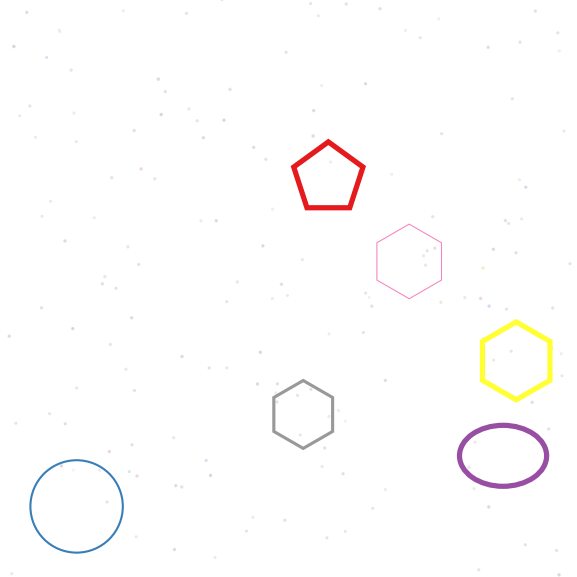[{"shape": "pentagon", "thickness": 2.5, "radius": 0.32, "center": [0.569, 0.69]}, {"shape": "circle", "thickness": 1, "radius": 0.4, "center": [0.133, 0.122]}, {"shape": "oval", "thickness": 2.5, "radius": 0.38, "center": [0.871, 0.21]}, {"shape": "hexagon", "thickness": 2.5, "radius": 0.34, "center": [0.894, 0.374]}, {"shape": "hexagon", "thickness": 0.5, "radius": 0.32, "center": [0.709, 0.546]}, {"shape": "hexagon", "thickness": 1.5, "radius": 0.29, "center": [0.525, 0.281]}]